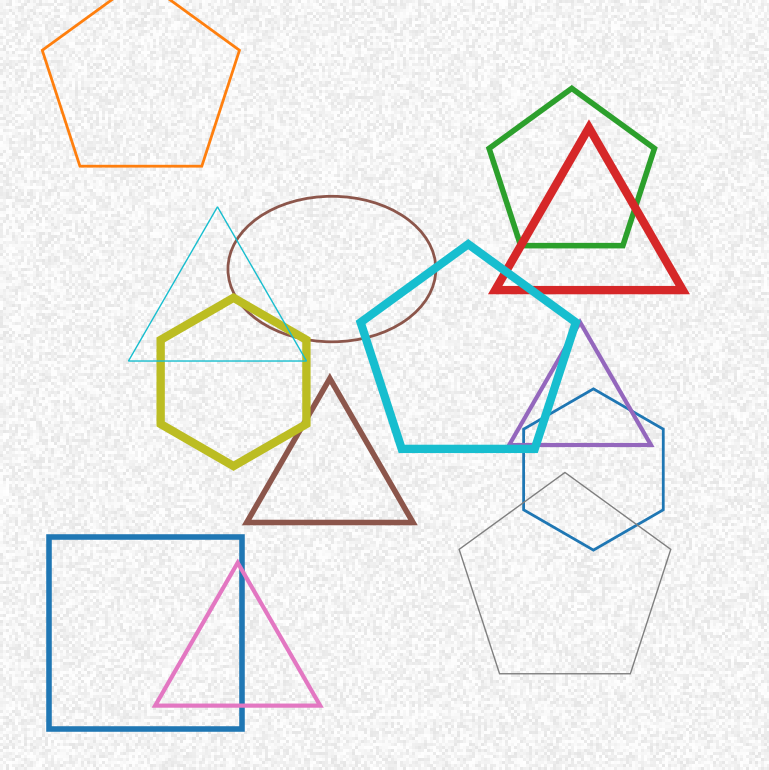[{"shape": "hexagon", "thickness": 1, "radius": 0.52, "center": [0.771, 0.39]}, {"shape": "square", "thickness": 2, "radius": 0.62, "center": [0.189, 0.178]}, {"shape": "pentagon", "thickness": 1, "radius": 0.67, "center": [0.183, 0.893]}, {"shape": "pentagon", "thickness": 2, "radius": 0.56, "center": [0.743, 0.772]}, {"shape": "triangle", "thickness": 3, "radius": 0.7, "center": [0.765, 0.694]}, {"shape": "triangle", "thickness": 1.5, "radius": 0.53, "center": [0.753, 0.475]}, {"shape": "oval", "thickness": 1, "radius": 0.67, "center": [0.431, 0.651]}, {"shape": "triangle", "thickness": 2, "radius": 0.62, "center": [0.428, 0.384]}, {"shape": "triangle", "thickness": 1.5, "radius": 0.62, "center": [0.309, 0.145]}, {"shape": "pentagon", "thickness": 0.5, "radius": 0.72, "center": [0.734, 0.242]}, {"shape": "hexagon", "thickness": 3, "radius": 0.55, "center": [0.303, 0.504]}, {"shape": "triangle", "thickness": 0.5, "radius": 0.67, "center": [0.282, 0.598]}, {"shape": "pentagon", "thickness": 3, "radius": 0.73, "center": [0.608, 0.536]}]